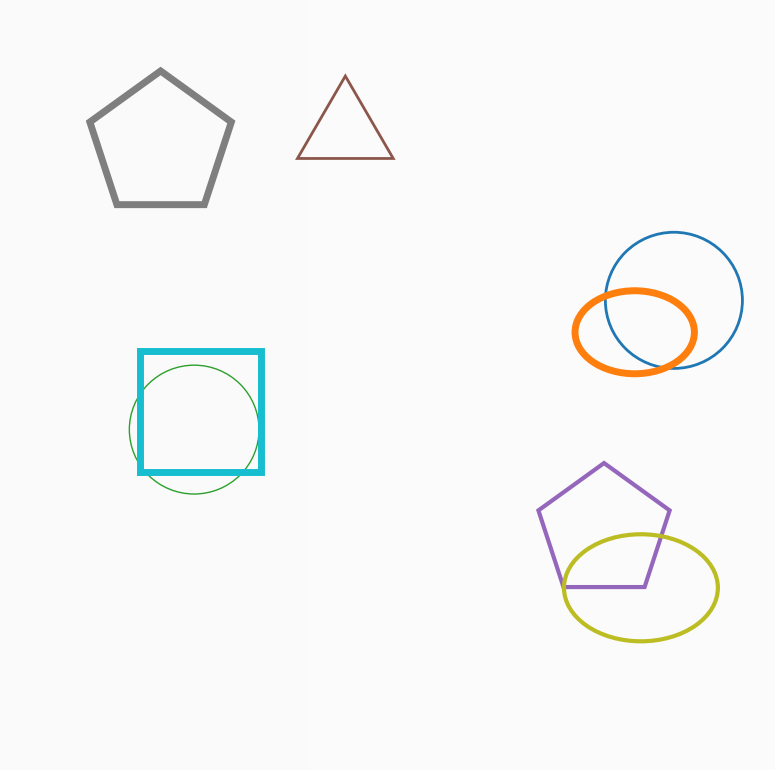[{"shape": "circle", "thickness": 1, "radius": 0.44, "center": [0.87, 0.61]}, {"shape": "oval", "thickness": 2.5, "radius": 0.39, "center": [0.819, 0.569]}, {"shape": "circle", "thickness": 0.5, "radius": 0.42, "center": [0.251, 0.442]}, {"shape": "pentagon", "thickness": 1.5, "radius": 0.45, "center": [0.779, 0.31]}, {"shape": "triangle", "thickness": 1, "radius": 0.36, "center": [0.446, 0.83]}, {"shape": "pentagon", "thickness": 2.5, "radius": 0.48, "center": [0.207, 0.812]}, {"shape": "oval", "thickness": 1.5, "radius": 0.5, "center": [0.827, 0.237]}, {"shape": "square", "thickness": 2.5, "radius": 0.39, "center": [0.259, 0.465]}]